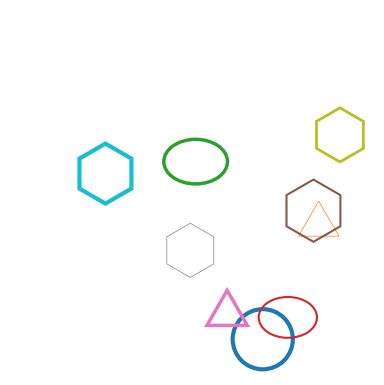[{"shape": "circle", "thickness": 3, "radius": 0.39, "center": [0.682, 0.119]}, {"shape": "triangle", "thickness": 0.5, "radius": 0.3, "center": [0.828, 0.417]}, {"shape": "oval", "thickness": 2.5, "radius": 0.41, "center": [0.508, 0.58]}, {"shape": "oval", "thickness": 1.5, "radius": 0.38, "center": [0.748, 0.176]}, {"shape": "hexagon", "thickness": 1.5, "radius": 0.4, "center": [0.814, 0.453]}, {"shape": "triangle", "thickness": 2.5, "radius": 0.3, "center": [0.59, 0.185]}, {"shape": "hexagon", "thickness": 0.5, "radius": 0.35, "center": [0.494, 0.35]}, {"shape": "hexagon", "thickness": 2, "radius": 0.35, "center": [0.883, 0.65]}, {"shape": "hexagon", "thickness": 3, "radius": 0.39, "center": [0.274, 0.549]}]